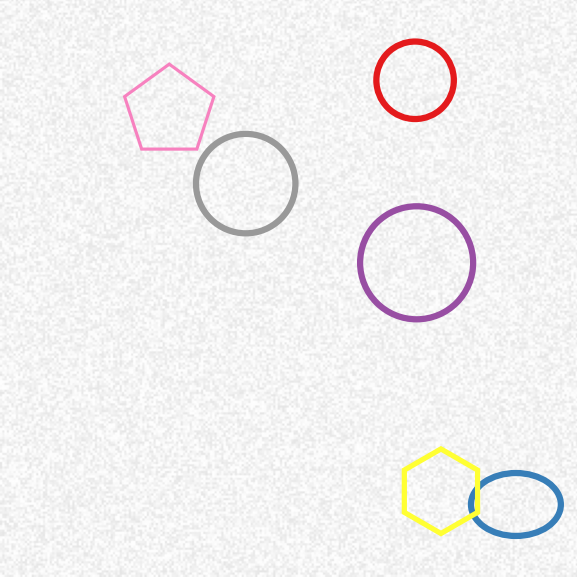[{"shape": "circle", "thickness": 3, "radius": 0.34, "center": [0.719, 0.86]}, {"shape": "oval", "thickness": 3, "radius": 0.39, "center": [0.893, 0.126]}, {"shape": "circle", "thickness": 3, "radius": 0.49, "center": [0.721, 0.544]}, {"shape": "hexagon", "thickness": 2.5, "radius": 0.37, "center": [0.764, 0.149]}, {"shape": "pentagon", "thickness": 1.5, "radius": 0.41, "center": [0.293, 0.807]}, {"shape": "circle", "thickness": 3, "radius": 0.43, "center": [0.425, 0.681]}]